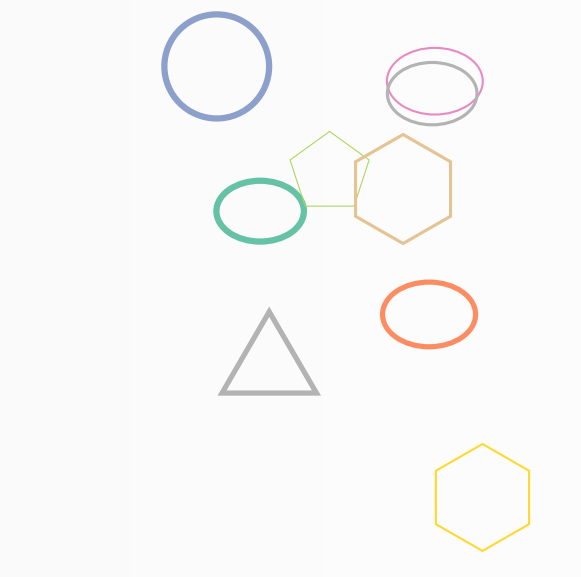[{"shape": "oval", "thickness": 3, "radius": 0.38, "center": [0.448, 0.634]}, {"shape": "oval", "thickness": 2.5, "radius": 0.4, "center": [0.738, 0.455]}, {"shape": "circle", "thickness": 3, "radius": 0.45, "center": [0.373, 0.884]}, {"shape": "oval", "thickness": 1, "radius": 0.41, "center": [0.748, 0.859]}, {"shape": "pentagon", "thickness": 0.5, "radius": 0.36, "center": [0.567, 0.7]}, {"shape": "hexagon", "thickness": 1, "radius": 0.46, "center": [0.83, 0.138]}, {"shape": "hexagon", "thickness": 1.5, "radius": 0.47, "center": [0.693, 0.672]}, {"shape": "oval", "thickness": 1.5, "radius": 0.39, "center": [0.744, 0.837]}, {"shape": "triangle", "thickness": 2.5, "radius": 0.47, "center": [0.463, 0.365]}]